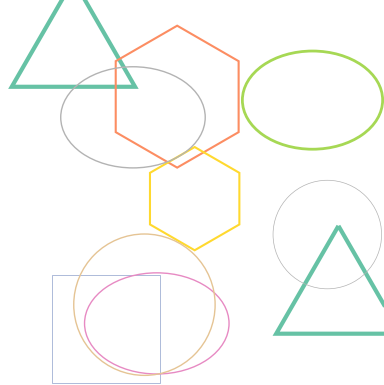[{"shape": "triangle", "thickness": 3, "radius": 0.92, "center": [0.191, 0.867]}, {"shape": "triangle", "thickness": 3, "radius": 0.93, "center": [0.879, 0.227]}, {"shape": "hexagon", "thickness": 1.5, "radius": 0.92, "center": [0.46, 0.749]}, {"shape": "square", "thickness": 0.5, "radius": 0.7, "center": [0.276, 0.145]}, {"shape": "oval", "thickness": 1, "radius": 0.94, "center": [0.407, 0.16]}, {"shape": "oval", "thickness": 2, "radius": 0.91, "center": [0.812, 0.74]}, {"shape": "hexagon", "thickness": 1.5, "radius": 0.67, "center": [0.506, 0.484]}, {"shape": "circle", "thickness": 1, "radius": 0.92, "center": [0.375, 0.209]}, {"shape": "circle", "thickness": 0.5, "radius": 0.7, "center": [0.85, 0.391]}, {"shape": "oval", "thickness": 1, "radius": 0.94, "center": [0.345, 0.695]}]